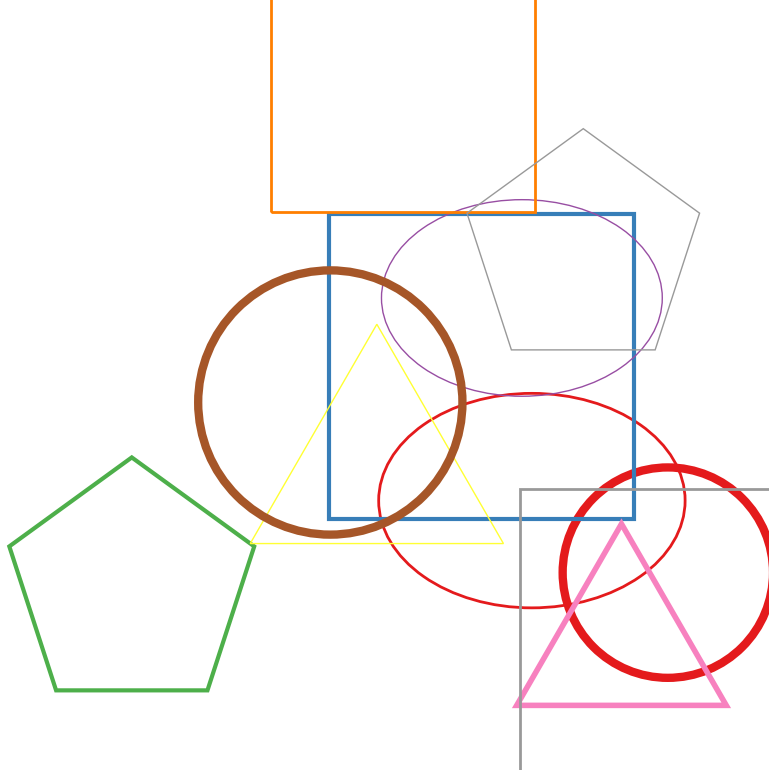[{"shape": "circle", "thickness": 3, "radius": 0.68, "center": [0.867, 0.256]}, {"shape": "oval", "thickness": 1, "radius": 0.99, "center": [0.691, 0.35]}, {"shape": "square", "thickness": 1.5, "radius": 0.99, "center": [0.625, 0.524]}, {"shape": "pentagon", "thickness": 1.5, "radius": 0.84, "center": [0.171, 0.239]}, {"shape": "oval", "thickness": 0.5, "radius": 0.91, "center": [0.678, 0.613]}, {"shape": "square", "thickness": 1, "radius": 0.86, "center": [0.523, 0.896]}, {"shape": "triangle", "thickness": 0.5, "radius": 0.95, "center": [0.489, 0.389]}, {"shape": "circle", "thickness": 3, "radius": 0.86, "center": [0.429, 0.477]}, {"shape": "triangle", "thickness": 2, "radius": 0.79, "center": [0.807, 0.162]}, {"shape": "square", "thickness": 1, "radius": 1.0, "center": [0.874, 0.166]}, {"shape": "pentagon", "thickness": 0.5, "radius": 0.79, "center": [0.757, 0.674]}]